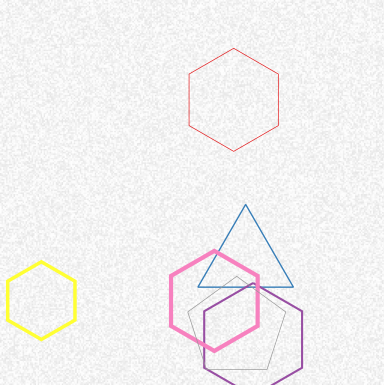[{"shape": "hexagon", "thickness": 0.5, "radius": 0.67, "center": [0.607, 0.741]}, {"shape": "triangle", "thickness": 1, "radius": 0.72, "center": [0.638, 0.326]}, {"shape": "hexagon", "thickness": 1.5, "radius": 0.73, "center": [0.658, 0.118]}, {"shape": "hexagon", "thickness": 2.5, "radius": 0.5, "center": [0.107, 0.219]}, {"shape": "hexagon", "thickness": 3, "radius": 0.65, "center": [0.557, 0.218]}, {"shape": "pentagon", "thickness": 0.5, "radius": 0.67, "center": [0.615, 0.148]}]